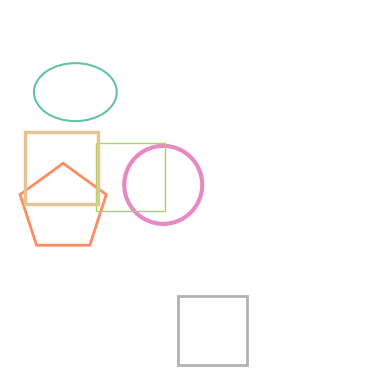[{"shape": "oval", "thickness": 1.5, "radius": 0.54, "center": [0.196, 0.761]}, {"shape": "pentagon", "thickness": 2, "radius": 0.59, "center": [0.164, 0.458]}, {"shape": "circle", "thickness": 3, "radius": 0.51, "center": [0.424, 0.52]}, {"shape": "square", "thickness": 1, "radius": 0.44, "center": [0.339, 0.54]}, {"shape": "square", "thickness": 2.5, "radius": 0.47, "center": [0.159, 0.563]}, {"shape": "square", "thickness": 2, "radius": 0.45, "center": [0.552, 0.142]}]